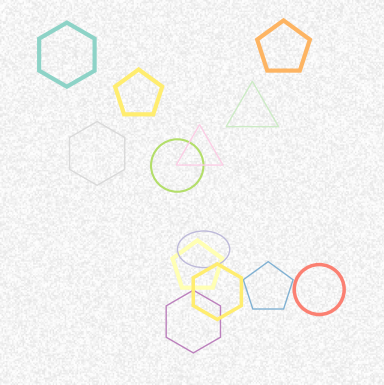[{"shape": "hexagon", "thickness": 3, "radius": 0.42, "center": [0.174, 0.858]}, {"shape": "pentagon", "thickness": 3, "radius": 0.34, "center": [0.513, 0.308]}, {"shape": "oval", "thickness": 1, "radius": 0.34, "center": [0.529, 0.353]}, {"shape": "circle", "thickness": 2.5, "radius": 0.32, "center": [0.829, 0.248]}, {"shape": "pentagon", "thickness": 1, "radius": 0.34, "center": [0.697, 0.252]}, {"shape": "pentagon", "thickness": 3, "radius": 0.36, "center": [0.736, 0.875]}, {"shape": "circle", "thickness": 1.5, "radius": 0.34, "center": [0.46, 0.57]}, {"shape": "triangle", "thickness": 1, "radius": 0.35, "center": [0.518, 0.606]}, {"shape": "hexagon", "thickness": 1, "radius": 0.41, "center": [0.252, 0.601]}, {"shape": "hexagon", "thickness": 1, "radius": 0.41, "center": [0.502, 0.165]}, {"shape": "triangle", "thickness": 1, "radius": 0.39, "center": [0.655, 0.71]}, {"shape": "hexagon", "thickness": 2.5, "radius": 0.36, "center": [0.564, 0.242]}, {"shape": "pentagon", "thickness": 3, "radius": 0.32, "center": [0.36, 0.755]}]